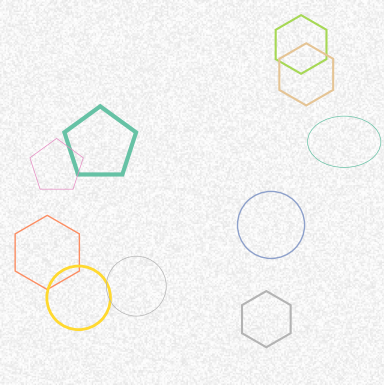[{"shape": "pentagon", "thickness": 3, "radius": 0.49, "center": [0.26, 0.626]}, {"shape": "oval", "thickness": 0.5, "radius": 0.48, "center": [0.894, 0.632]}, {"shape": "hexagon", "thickness": 1, "radius": 0.48, "center": [0.123, 0.344]}, {"shape": "circle", "thickness": 1, "radius": 0.44, "center": [0.704, 0.416]}, {"shape": "pentagon", "thickness": 0.5, "radius": 0.36, "center": [0.147, 0.568]}, {"shape": "hexagon", "thickness": 1.5, "radius": 0.38, "center": [0.782, 0.884]}, {"shape": "circle", "thickness": 2, "radius": 0.41, "center": [0.204, 0.226]}, {"shape": "hexagon", "thickness": 1.5, "radius": 0.4, "center": [0.795, 0.807]}, {"shape": "hexagon", "thickness": 1.5, "radius": 0.36, "center": [0.692, 0.171]}, {"shape": "circle", "thickness": 0.5, "radius": 0.39, "center": [0.354, 0.257]}]